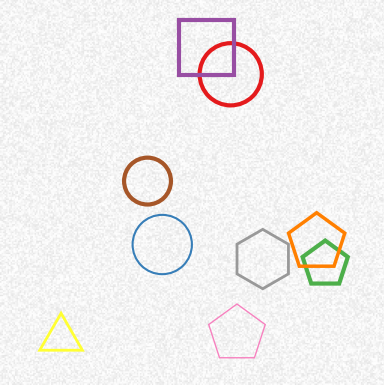[{"shape": "circle", "thickness": 3, "radius": 0.4, "center": [0.599, 0.807]}, {"shape": "circle", "thickness": 1.5, "radius": 0.39, "center": [0.421, 0.365]}, {"shape": "pentagon", "thickness": 3, "radius": 0.31, "center": [0.845, 0.313]}, {"shape": "square", "thickness": 3, "radius": 0.36, "center": [0.536, 0.876]}, {"shape": "pentagon", "thickness": 2.5, "radius": 0.38, "center": [0.823, 0.371]}, {"shape": "triangle", "thickness": 2, "radius": 0.32, "center": [0.159, 0.122]}, {"shape": "circle", "thickness": 3, "radius": 0.3, "center": [0.383, 0.53]}, {"shape": "pentagon", "thickness": 1, "radius": 0.39, "center": [0.616, 0.133]}, {"shape": "hexagon", "thickness": 2, "radius": 0.39, "center": [0.682, 0.327]}]